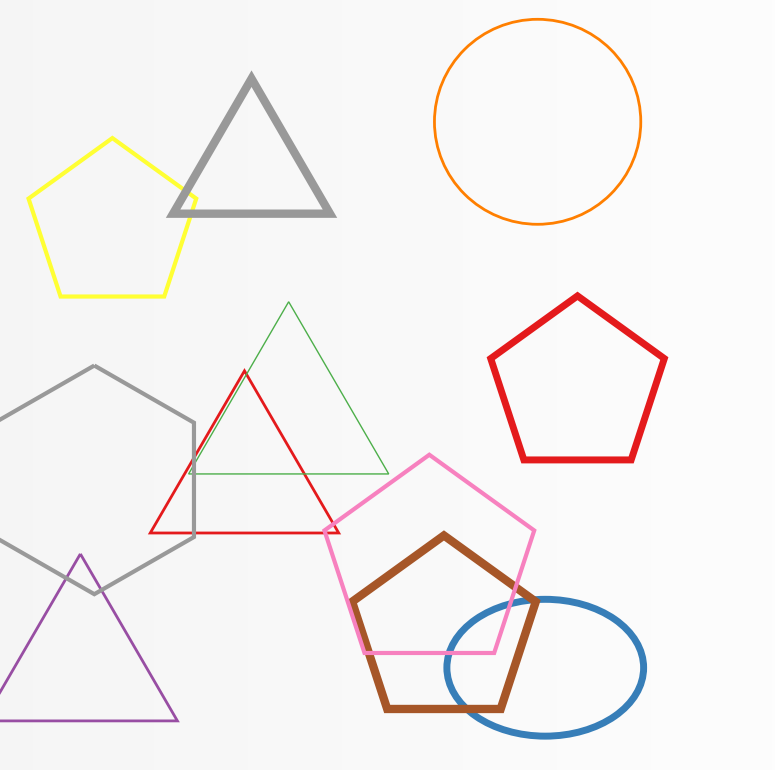[{"shape": "triangle", "thickness": 1, "radius": 0.7, "center": [0.315, 0.378]}, {"shape": "pentagon", "thickness": 2.5, "radius": 0.59, "center": [0.745, 0.498]}, {"shape": "oval", "thickness": 2.5, "radius": 0.63, "center": [0.704, 0.133]}, {"shape": "triangle", "thickness": 0.5, "radius": 0.75, "center": [0.372, 0.459]}, {"shape": "triangle", "thickness": 1, "radius": 0.72, "center": [0.104, 0.136]}, {"shape": "circle", "thickness": 1, "radius": 0.67, "center": [0.694, 0.842]}, {"shape": "pentagon", "thickness": 1.5, "radius": 0.57, "center": [0.145, 0.707]}, {"shape": "pentagon", "thickness": 3, "radius": 0.62, "center": [0.573, 0.18]}, {"shape": "pentagon", "thickness": 1.5, "radius": 0.71, "center": [0.554, 0.267]}, {"shape": "hexagon", "thickness": 1.5, "radius": 0.74, "center": [0.122, 0.377]}, {"shape": "triangle", "thickness": 3, "radius": 0.58, "center": [0.325, 0.781]}]